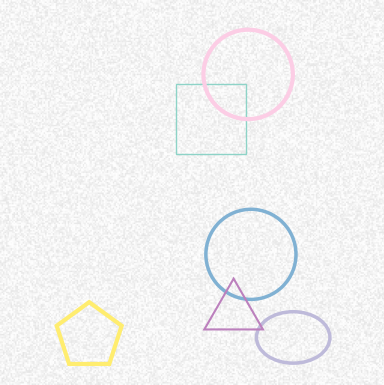[{"shape": "square", "thickness": 1, "radius": 0.45, "center": [0.548, 0.691]}, {"shape": "oval", "thickness": 2.5, "radius": 0.48, "center": [0.762, 0.124]}, {"shape": "circle", "thickness": 2.5, "radius": 0.59, "center": [0.652, 0.339]}, {"shape": "circle", "thickness": 3, "radius": 0.58, "center": [0.645, 0.807]}, {"shape": "triangle", "thickness": 1.5, "radius": 0.44, "center": [0.607, 0.188]}, {"shape": "pentagon", "thickness": 3, "radius": 0.44, "center": [0.232, 0.126]}]